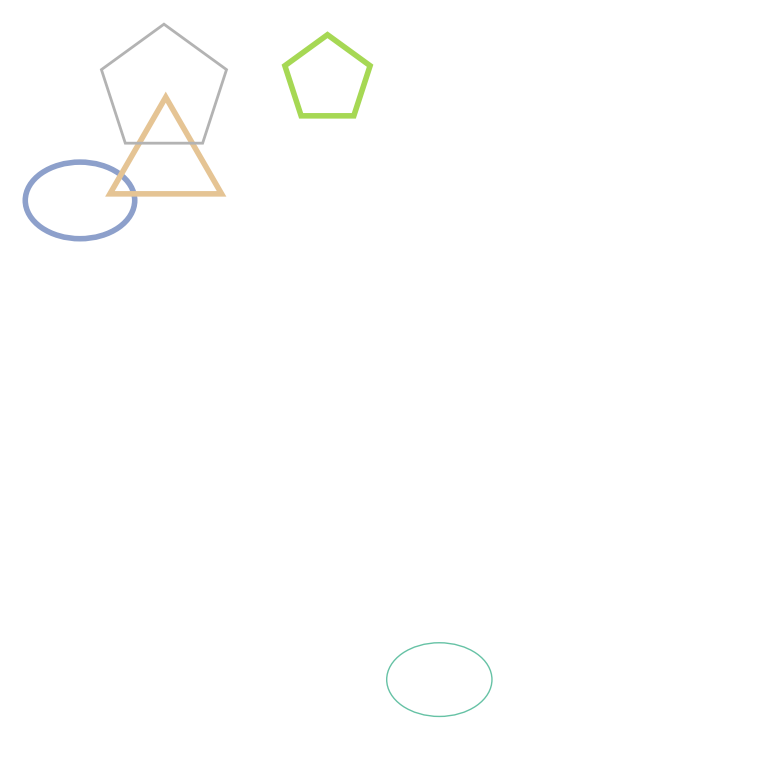[{"shape": "oval", "thickness": 0.5, "radius": 0.34, "center": [0.571, 0.117]}, {"shape": "oval", "thickness": 2, "radius": 0.36, "center": [0.104, 0.74]}, {"shape": "pentagon", "thickness": 2, "radius": 0.29, "center": [0.425, 0.897]}, {"shape": "triangle", "thickness": 2, "radius": 0.42, "center": [0.215, 0.79]}, {"shape": "pentagon", "thickness": 1, "radius": 0.43, "center": [0.213, 0.883]}]